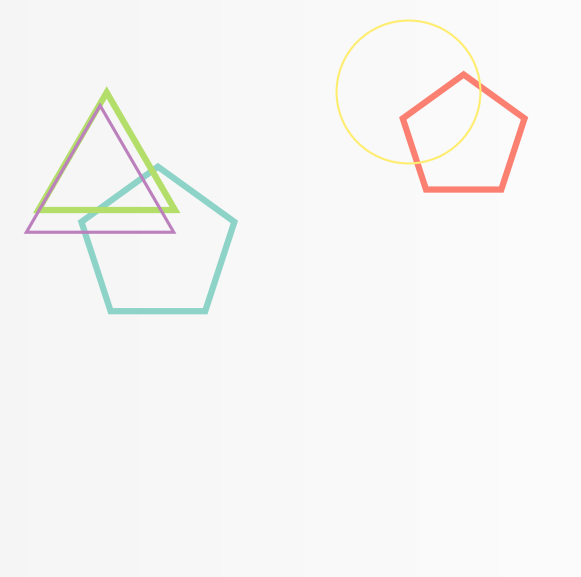[{"shape": "pentagon", "thickness": 3, "radius": 0.69, "center": [0.272, 0.572]}, {"shape": "pentagon", "thickness": 3, "radius": 0.55, "center": [0.798, 0.76]}, {"shape": "triangle", "thickness": 3, "radius": 0.68, "center": [0.184, 0.703]}, {"shape": "triangle", "thickness": 1.5, "radius": 0.73, "center": [0.172, 0.67]}, {"shape": "circle", "thickness": 1, "radius": 0.62, "center": [0.703, 0.84]}]